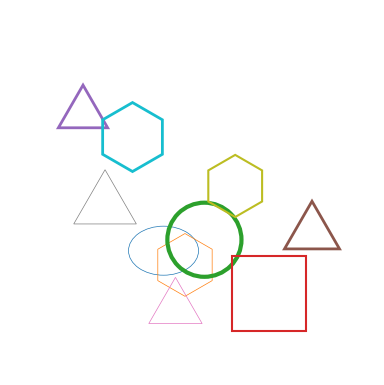[{"shape": "oval", "thickness": 0.5, "radius": 0.45, "center": [0.425, 0.349]}, {"shape": "hexagon", "thickness": 0.5, "radius": 0.41, "center": [0.48, 0.312]}, {"shape": "circle", "thickness": 3, "radius": 0.48, "center": [0.531, 0.377]}, {"shape": "square", "thickness": 1.5, "radius": 0.49, "center": [0.699, 0.237]}, {"shape": "triangle", "thickness": 2, "radius": 0.37, "center": [0.216, 0.705]}, {"shape": "triangle", "thickness": 2, "radius": 0.41, "center": [0.81, 0.395]}, {"shape": "triangle", "thickness": 0.5, "radius": 0.4, "center": [0.456, 0.2]}, {"shape": "triangle", "thickness": 0.5, "radius": 0.47, "center": [0.273, 0.465]}, {"shape": "hexagon", "thickness": 1.5, "radius": 0.4, "center": [0.611, 0.517]}, {"shape": "hexagon", "thickness": 2, "radius": 0.45, "center": [0.344, 0.644]}]